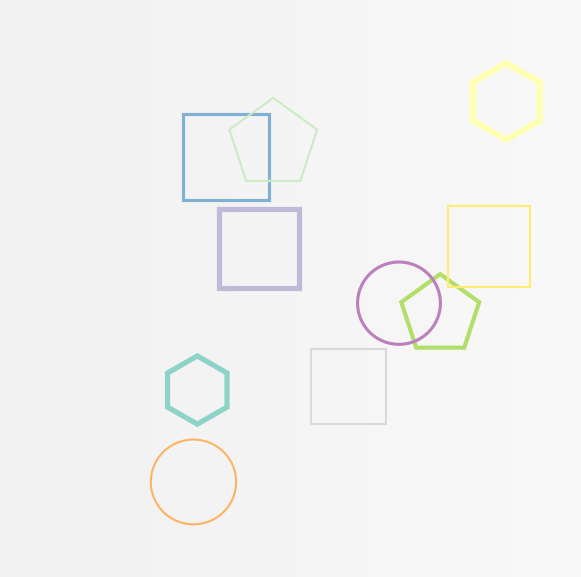[{"shape": "hexagon", "thickness": 2.5, "radius": 0.3, "center": [0.339, 0.324]}, {"shape": "hexagon", "thickness": 3, "radius": 0.33, "center": [0.871, 0.824]}, {"shape": "square", "thickness": 2.5, "radius": 0.34, "center": [0.446, 0.569]}, {"shape": "square", "thickness": 1.5, "radius": 0.37, "center": [0.389, 0.727]}, {"shape": "circle", "thickness": 1, "radius": 0.37, "center": [0.333, 0.165]}, {"shape": "pentagon", "thickness": 2, "radius": 0.35, "center": [0.757, 0.454]}, {"shape": "square", "thickness": 1, "radius": 0.32, "center": [0.599, 0.33]}, {"shape": "circle", "thickness": 1.5, "radius": 0.36, "center": [0.686, 0.474]}, {"shape": "pentagon", "thickness": 1, "radius": 0.4, "center": [0.47, 0.75]}, {"shape": "square", "thickness": 1, "radius": 0.35, "center": [0.841, 0.572]}]